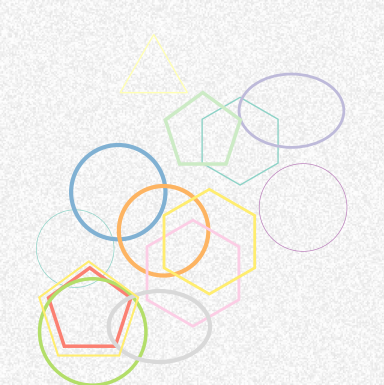[{"shape": "hexagon", "thickness": 1, "radius": 0.57, "center": [0.624, 0.633]}, {"shape": "circle", "thickness": 0.5, "radius": 0.5, "center": [0.195, 0.354]}, {"shape": "triangle", "thickness": 1, "radius": 0.5, "center": [0.399, 0.81]}, {"shape": "oval", "thickness": 2, "radius": 0.68, "center": [0.757, 0.712]}, {"shape": "pentagon", "thickness": 2.5, "radius": 0.56, "center": [0.233, 0.192]}, {"shape": "circle", "thickness": 3, "radius": 0.61, "center": [0.307, 0.501]}, {"shape": "circle", "thickness": 3, "radius": 0.58, "center": [0.425, 0.401]}, {"shape": "circle", "thickness": 2.5, "radius": 0.69, "center": [0.241, 0.138]}, {"shape": "hexagon", "thickness": 2, "radius": 0.69, "center": [0.501, 0.29]}, {"shape": "oval", "thickness": 3, "radius": 0.66, "center": [0.414, 0.152]}, {"shape": "circle", "thickness": 0.5, "radius": 0.57, "center": [0.787, 0.461]}, {"shape": "pentagon", "thickness": 2.5, "radius": 0.51, "center": [0.527, 0.657]}, {"shape": "pentagon", "thickness": 1.5, "radius": 0.68, "center": [0.23, 0.186]}, {"shape": "hexagon", "thickness": 2, "radius": 0.68, "center": [0.544, 0.372]}]